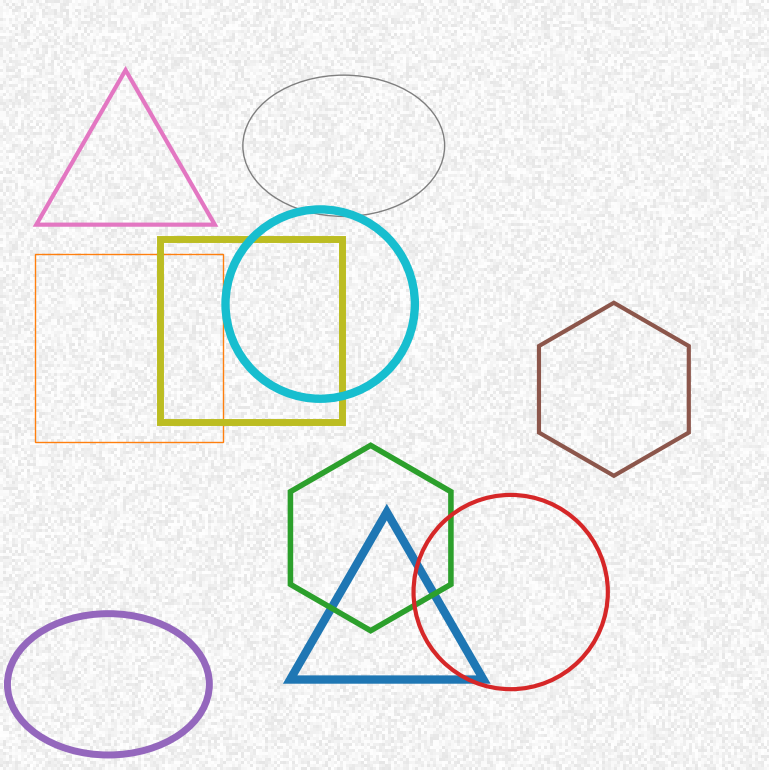[{"shape": "triangle", "thickness": 3, "radius": 0.72, "center": [0.502, 0.19]}, {"shape": "square", "thickness": 0.5, "radius": 0.61, "center": [0.168, 0.548]}, {"shape": "hexagon", "thickness": 2, "radius": 0.6, "center": [0.481, 0.301]}, {"shape": "circle", "thickness": 1.5, "radius": 0.63, "center": [0.663, 0.231]}, {"shape": "oval", "thickness": 2.5, "radius": 0.66, "center": [0.141, 0.111]}, {"shape": "hexagon", "thickness": 1.5, "radius": 0.56, "center": [0.797, 0.494]}, {"shape": "triangle", "thickness": 1.5, "radius": 0.67, "center": [0.163, 0.775]}, {"shape": "oval", "thickness": 0.5, "radius": 0.66, "center": [0.446, 0.811]}, {"shape": "square", "thickness": 2.5, "radius": 0.59, "center": [0.326, 0.571]}, {"shape": "circle", "thickness": 3, "radius": 0.61, "center": [0.416, 0.605]}]